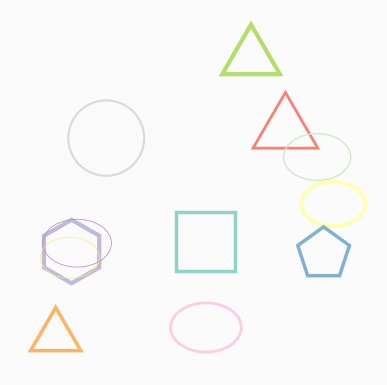[{"shape": "square", "thickness": 2.5, "radius": 0.38, "center": [0.531, 0.373]}, {"shape": "oval", "thickness": 3, "radius": 0.41, "center": [0.86, 0.47]}, {"shape": "hexagon", "thickness": 3, "radius": 0.41, "center": [0.185, 0.347]}, {"shape": "triangle", "thickness": 2, "radius": 0.48, "center": [0.737, 0.663]}, {"shape": "pentagon", "thickness": 2.5, "radius": 0.35, "center": [0.835, 0.341]}, {"shape": "triangle", "thickness": 2.5, "radius": 0.37, "center": [0.144, 0.127]}, {"shape": "triangle", "thickness": 3, "radius": 0.43, "center": [0.648, 0.85]}, {"shape": "oval", "thickness": 2, "radius": 0.46, "center": [0.531, 0.149]}, {"shape": "circle", "thickness": 1.5, "radius": 0.49, "center": [0.274, 0.641]}, {"shape": "oval", "thickness": 0.5, "radius": 0.44, "center": [0.199, 0.368]}, {"shape": "oval", "thickness": 1, "radius": 0.43, "center": [0.818, 0.592]}, {"shape": "oval", "thickness": 0.5, "radius": 0.38, "center": [0.18, 0.331]}]